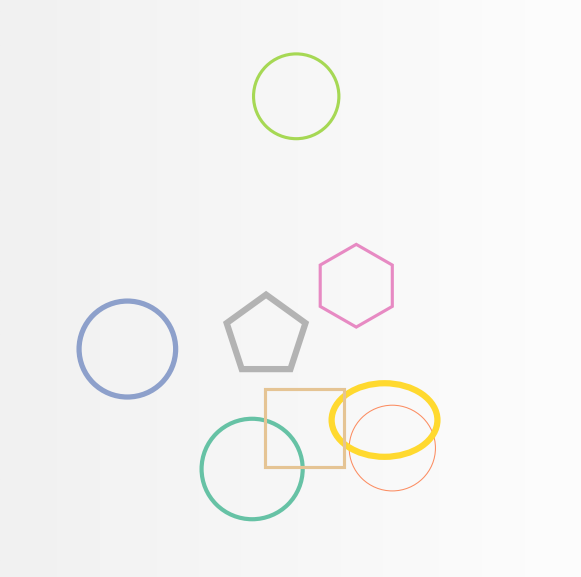[{"shape": "circle", "thickness": 2, "radius": 0.43, "center": [0.434, 0.187]}, {"shape": "circle", "thickness": 0.5, "radius": 0.37, "center": [0.675, 0.223]}, {"shape": "circle", "thickness": 2.5, "radius": 0.42, "center": [0.219, 0.395]}, {"shape": "hexagon", "thickness": 1.5, "radius": 0.36, "center": [0.613, 0.504]}, {"shape": "circle", "thickness": 1.5, "radius": 0.37, "center": [0.51, 0.832]}, {"shape": "oval", "thickness": 3, "radius": 0.46, "center": [0.662, 0.272]}, {"shape": "square", "thickness": 1.5, "radius": 0.34, "center": [0.525, 0.258]}, {"shape": "pentagon", "thickness": 3, "radius": 0.36, "center": [0.458, 0.418]}]